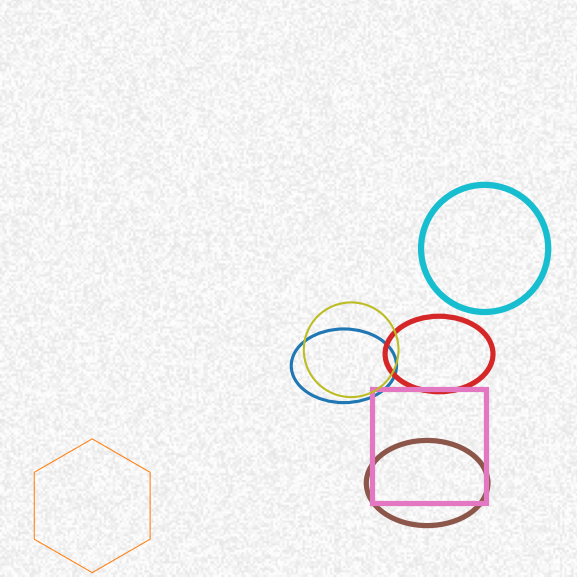[{"shape": "oval", "thickness": 1.5, "radius": 0.46, "center": [0.595, 0.366]}, {"shape": "hexagon", "thickness": 0.5, "radius": 0.58, "center": [0.16, 0.123]}, {"shape": "oval", "thickness": 2.5, "radius": 0.47, "center": [0.76, 0.386]}, {"shape": "oval", "thickness": 2.5, "radius": 0.53, "center": [0.74, 0.163]}, {"shape": "square", "thickness": 2.5, "radius": 0.49, "center": [0.743, 0.227]}, {"shape": "circle", "thickness": 1, "radius": 0.41, "center": [0.608, 0.394]}, {"shape": "circle", "thickness": 3, "radius": 0.55, "center": [0.839, 0.569]}]